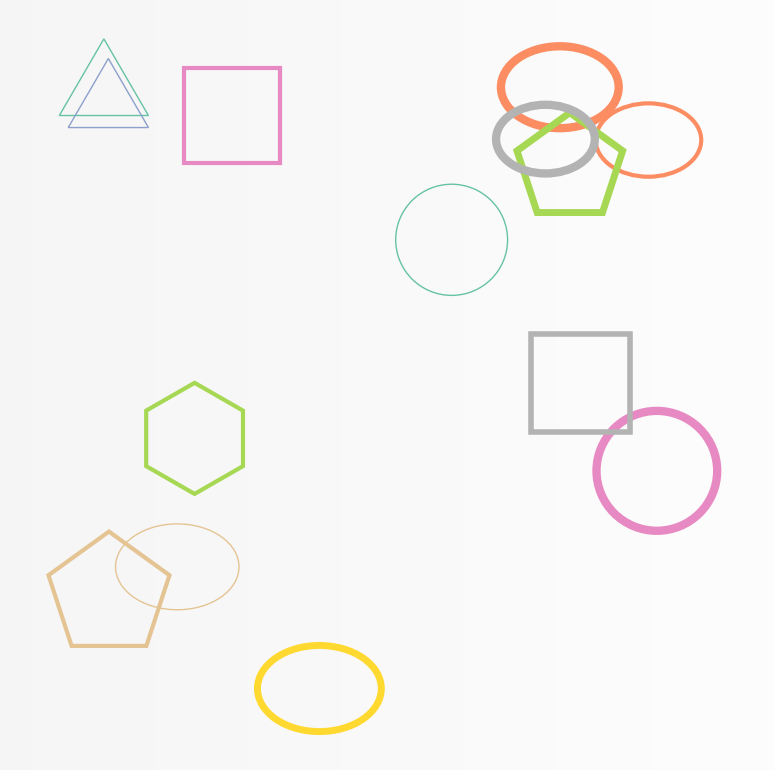[{"shape": "circle", "thickness": 0.5, "radius": 0.36, "center": [0.583, 0.689]}, {"shape": "triangle", "thickness": 0.5, "radius": 0.33, "center": [0.134, 0.883]}, {"shape": "oval", "thickness": 3, "radius": 0.38, "center": [0.722, 0.887]}, {"shape": "oval", "thickness": 1.5, "radius": 0.34, "center": [0.837, 0.818]}, {"shape": "triangle", "thickness": 0.5, "radius": 0.3, "center": [0.14, 0.864]}, {"shape": "square", "thickness": 1.5, "radius": 0.31, "center": [0.3, 0.851]}, {"shape": "circle", "thickness": 3, "radius": 0.39, "center": [0.848, 0.389]}, {"shape": "pentagon", "thickness": 2.5, "radius": 0.36, "center": [0.735, 0.782]}, {"shape": "hexagon", "thickness": 1.5, "radius": 0.36, "center": [0.251, 0.431]}, {"shape": "oval", "thickness": 2.5, "radius": 0.4, "center": [0.412, 0.106]}, {"shape": "oval", "thickness": 0.5, "radius": 0.4, "center": [0.229, 0.264]}, {"shape": "pentagon", "thickness": 1.5, "radius": 0.41, "center": [0.141, 0.228]}, {"shape": "oval", "thickness": 3, "radius": 0.32, "center": [0.704, 0.819]}, {"shape": "square", "thickness": 2, "radius": 0.32, "center": [0.749, 0.503]}]